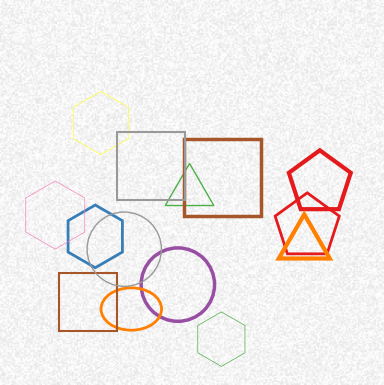[{"shape": "pentagon", "thickness": 2, "radius": 0.44, "center": [0.798, 0.412]}, {"shape": "pentagon", "thickness": 3, "radius": 0.42, "center": [0.831, 0.525]}, {"shape": "hexagon", "thickness": 2, "radius": 0.41, "center": [0.247, 0.386]}, {"shape": "triangle", "thickness": 1, "radius": 0.36, "center": [0.492, 0.503]}, {"shape": "hexagon", "thickness": 0.5, "radius": 0.35, "center": [0.575, 0.119]}, {"shape": "circle", "thickness": 2.5, "radius": 0.48, "center": [0.462, 0.261]}, {"shape": "oval", "thickness": 2, "radius": 0.39, "center": [0.341, 0.197]}, {"shape": "triangle", "thickness": 3, "radius": 0.38, "center": [0.79, 0.367]}, {"shape": "hexagon", "thickness": 0.5, "radius": 0.41, "center": [0.262, 0.681]}, {"shape": "square", "thickness": 2.5, "radius": 0.5, "center": [0.578, 0.539]}, {"shape": "square", "thickness": 1.5, "radius": 0.38, "center": [0.228, 0.215]}, {"shape": "hexagon", "thickness": 0.5, "radius": 0.44, "center": [0.143, 0.441]}, {"shape": "circle", "thickness": 1, "radius": 0.48, "center": [0.323, 0.353]}, {"shape": "square", "thickness": 1.5, "radius": 0.45, "center": [0.392, 0.569]}]